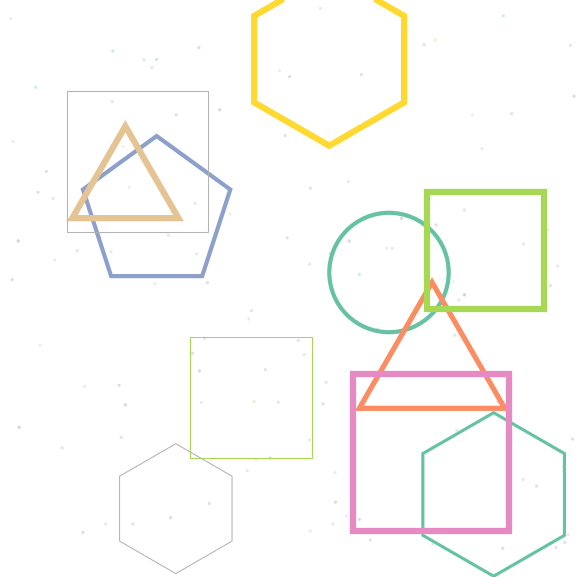[{"shape": "hexagon", "thickness": 1.5, "radius": 0.71, "center": [0.855, 0.143]}, {"shape": "circle", "thickness": 2, "radius": 0.52, "center": [0.674, 0.527]}, {"shape": "triangle", "thickness": 2.5, "radius": 0.73, "center": [0.748, 0.365]}, {"shape": "pentagon", "thickness": 2, "radius": 0.67, "center": [0.271, 0.629]}, {"shape": "square", "thickness": 3, "radius": 0.68, "center": [0.746, 0.216]}, {"shape": "square", "thickness": 0.5, "radius": 0.53, "center": [0.435, 0.311]}, {"shape": "square", "thickness": 3, "radius": 0.51, "center": [0.84, 0.565]}, {"shape": "hexagon", "thickness": 3, "radius": 0.75, "center": [0.57, 0.897]}, {"shape": "triangle", "thickness": 3, "radius": 0.53, "center": [0.217, 0.674]}, {"shape": "hexagon", "thickness": 0.5, "radius": 0.56, "center": [0.304, 0.118]}, {"shape": "square", "thickness": 0.5, "radius": 0.61, "center": [0.238, 0.719]}]